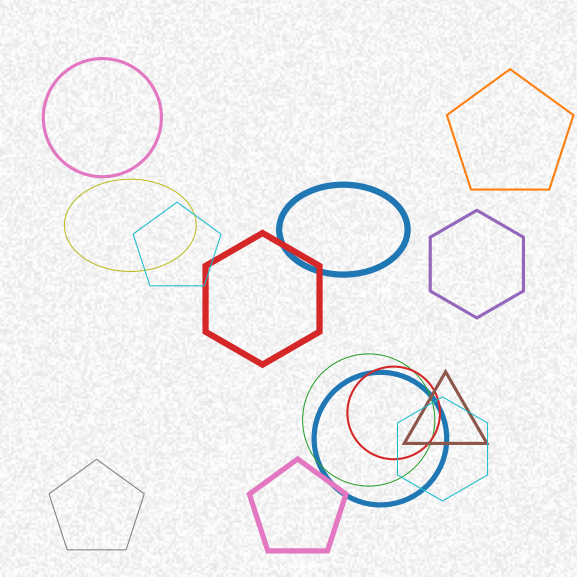[{"shape": "circle", "thickness": 2.5, "radius": 0.57, "center": [0.659, 0.24]}, {"shape": "oval", "thickness": 3, "radius": 0.56, "center": [0.595, 0.602]}, {"shape": "pentagon", "thickness": 1, "radius": 0.58, "center": [0.883, 0.764]}, {"shape": "circle", "thickness": 0.5, "radius": 0.57, "center": [0.638, 0.272]}, {"shape": "circle", "thickness": 1, "radius": 0.4, "center": [0.682, 0.284]}, {"shape": "hexagon", "thickness": 3, "radius": 0.57, "center": [0.455, 0.482]}, {"shape": "hexagon", "thickness": 1.5, "radius": 0.47, "center": [0.826, 0.542]}, {"shape": "triangle", "thickness": 1.5, "radius": 0.41, "center": [0.772, 0.273]}, {"shape": "pentagon", "thickness": 2.5, "radius": 0.44, "center": [0.515, 0.116]}, {"shape": "circle", "thickness": 1.5, "radius": 0.51, "center": [0.177, 0.795]}, {"shape": "pentagon", "thickness": 0.5, "radius": 0.43, "center": [0.167, 0.117]}, {"shape": "oval", "thickness": 0.5, "radius": 0.57, "center": [0.226, 0.609]}, {"shape": "pentagon", "thickness": 0.5, "radius": 0.4, "center": [0.307, 0.569]}, {"shape": "hexagon", "thickness": 0.5, "radius": 0.45, "center": [0.766, 0.222]}]